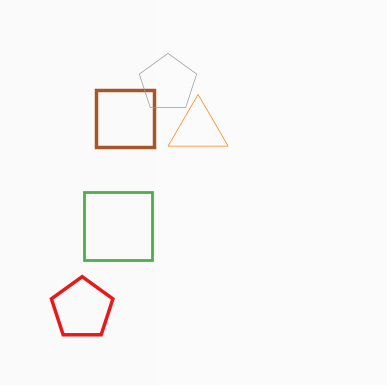[{"shape": "pentagon", "thickness": 2.5, "radius": 0.42, "center": [0.212, 0.198]}, {"shape": "square", "thickness": 2, "radius": 0.44, "center": [0.305, 0.413]}, {"shape": "triangle", "thickness": 0.5, "radius": 0.45, "center": [0.511, 0.665]}, {"shape": "square", "thickness": 2.5, "radius": 0.37, "center": [0.322, 0.693]}, {"shape": "pentagon", "thickness": 0.5, "radius": 0.39, "center": [0.434, 0.784]}]